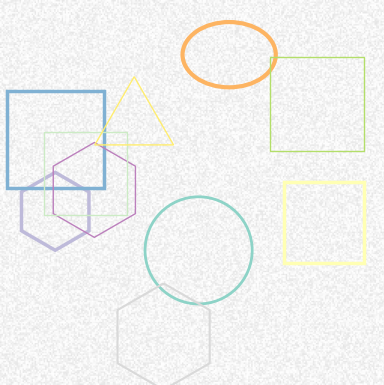[{"shape": "circle", "thickness": 2, "radius": 0.7, "center": [0.516, 0.35]}, {"shape": "square", "thickness": 2.5, "radius": 0.52, "center": [0.842, 0.422]}, {"shape": "hexagon", "thickness": 2.5, "radius": 0.51, "center": [0.143, 0.451]}, {"shape": "square", "thickness": 2.5, "radius": 0.63, "center": [0.144, 0.638]}, {"shape": "oval", "thickness": 3, "radius": 0.61, "center": [0.595, 0.858]}, {"shape": "square", "thickness": 1, "radius": 0.61, "center": [0.824, 0.731]}, {"shape": "hexagon", "thickness": 1.5, "radius": 0.69, "center": [0.425, 0.126]}, {"shape": "hexagon", "thickness": 1, "radius": 0.62, "center": [0.245, 0.507]}, {"shape": "square", "thickness": 1, "radius": 0.54, "center": [0.222, 0.549]}, {"shape": "triangle", "thickness": 1, "radius": 0.59, "center": [0.349, 0.683]}]